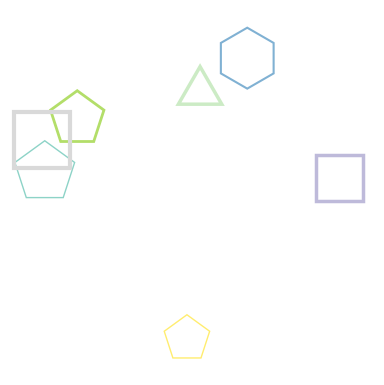[{"shape": "pentagon", "thickness": 1, "radius": 0.41, "center": [0.116, 0.553]}, {"shape": "square", "thickness": 2.5, "radius": 0.3, "center": [0.882, 0.538]}, {"shape": "hexagon", "thickness": 1.5, "radius": 0.4, "center": [0.642, 0.849]}, {"shape": "pentagon", "thickness": 2, "radius": 0.36, "center": [0.201, 0.691]}, {"shape": "square", "thickness": 3, "radius": 0.36, "center": [0.108, 0.637]}, {"shape": "triangle", "thickness": 2.5, "radius": 0.33, "center": [0.52, 0.762]}, {"shape": "pentagon", "thickness": 1, "radius": 0.31, "center": [0.486, 0.12]}]